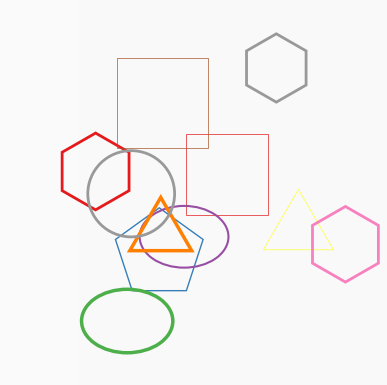[{"shape": "hexagon", "thickness": 2, "radius": 0.5, "center": [0.247, 0.555]}, {"shape": "square", "thickness": 0.5, "radius": 0.53, "center": [0.585, 0.548]}, {"shape": "pentagon", "thickness": 1, "radius": 0.59, "center": [0.411, 0.341]}, {"shape": "oval", "thickness": 2.5, "radius": 0.59, "center": [0.328, 0.166]}, {"shape": "oval", "thickness": 1.5, "radius": 0.57, "center": [0.475, 0.385]}, {"shape": "triangle", "thickness": 2.5, "radius": 0.46, "center": [0.415, 0.395]}, {"shape": "triangle", "thickness": 0.5, "radius": 0.52, "center": [0.77, 0.404]}, {"shape": "square", "thickness": 0.5, "radius": 0.58, "center": [0.42, 0.733]}, {"shape": "hexagon", "thickness": 2, "radius": 0.49, "center": [0.891, 0.365]}, {"shape": "hexagon", "thickness": 2, "radius": 0.44, "center": [0.713, 0.823]}, {"shape": "circle", "thickness": 2, "radius": 0.56, "center": [0.339, 0.497]}]